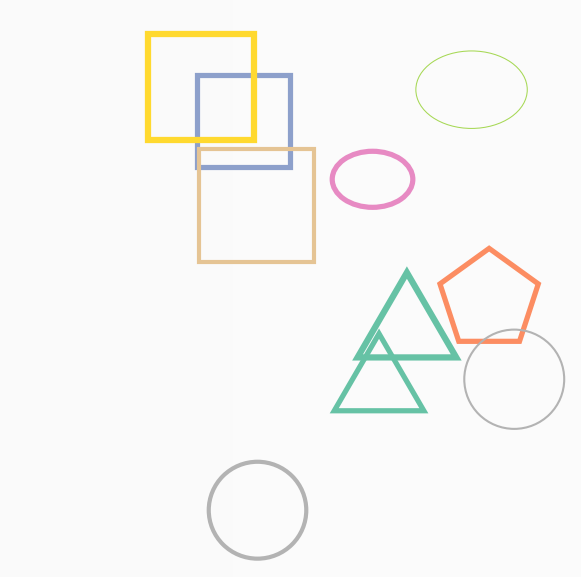[{"shape": "triangle", "thickness": 2.5, "radius": 0.45, "center": [0.652, 0.332]}, {"shape": "triangle", "thickness": 3, "radius": 0.49, "center": [0.7, 0.429]}, {"shape": "pentagon", "thickness": 2.5, "radius": 0.44, "center": [0.842, 0.48]}, {"shape": "square", "thickness": 2.5, "radius": 0.4, "center": [0.419, 0.789]}, {"shape": "oval", "thickness": 2.5, "radius": 0.35, "center": [0.641, 0.689]}, {"shape": "oval", "thickness": 0.5, "radius": 0.48, "center": [0.811, 0.844]}, {"shape": "square", "thickness": 3, "radius": 0.46, "center": [0.346, 0.848]}, {"shape": "square", "thickness": 2, "radius": 0.49, "center": [0.441, 0.643]}, {"shape": "circle", "thickness": 1, "radius": 0.43, "center": [0.885, 0.342]}, {"shape": "circle", "thickness": 2, "radius": 0.42, "center": [0.443, 0.116]}]